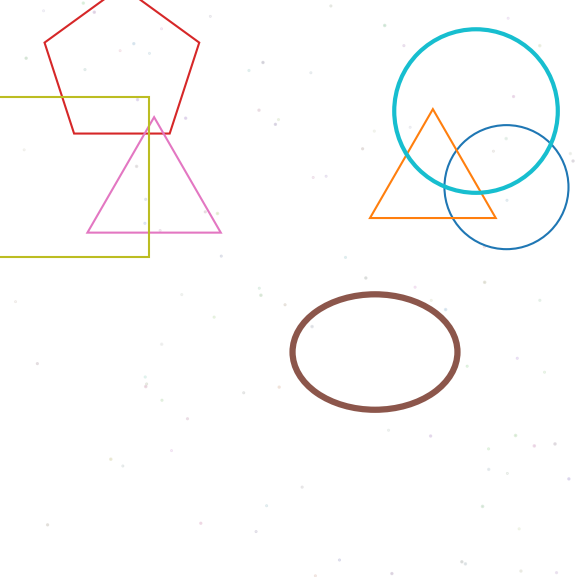[{"shape": "circle", "thickness": 1, "radius": 0.54, "center": [0.877, 0.675]}, {"shape": "triangle", "thickness": 1, "radius": 0.63, "center": [0.75, 0.684]}, {"shape": "pentagon", "thickness": 1, "radius": 0.7, "center": [0.211, 0.882]}, {"shape": "oval", "thickness": 3, "radius": 0.71, "center": [0.649, 0.39]}, {"shape": "triangle", "thickness": 1, "radius": 0.67, "center": [0.267, 0.663]}, {"shape": "square", "thickness": 1, "radius": 0.7, "center": [0.119, 0.693]}, {"shape": "circle", "thickness": 2, "radius": 0.71, "center": [0.824, 0.807]}]